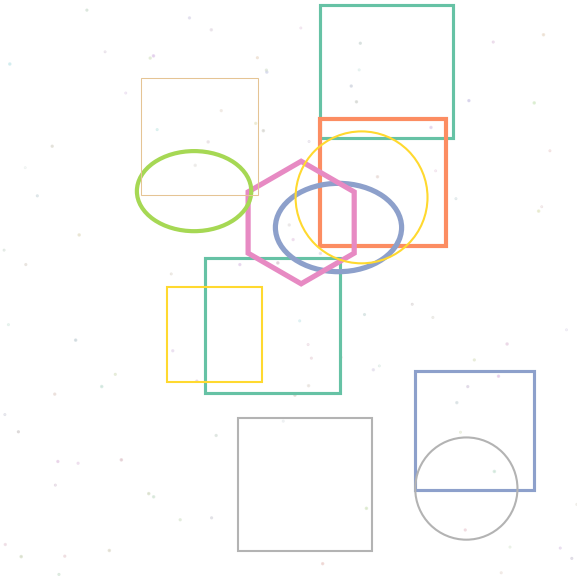[{"shape": "square", "thickness": 1.5, "radius": 0.58, "center": [0.669, 0.875]}, {"shape": "square", "thickness": 1.5, "radius": 0.59, "center": [0.472, 0.436]}, {"shape": "square", "thickness": 2, "radius": 0.55, "center": [0.663, 0.683]}, {"shape": "square", "thickness": 1.5, "radius": 0.51, "center": [0.822, 0.253]}, {"shape": "oval", "thickness": 2.5, "radius": 0.55, "center": [0.586, 0.605]}, {"shape": "hexagon", "thickness": 2.5, "radius": 0.53, "center": [0.521, 0.614]}, {"shape": "oval", "thickness": 2, "radius": 0.5, "center": [0.336, 0.668]}, {"shape": "circle", "thickness": 1, "radius": 0.57, "center": [0.626, 0.657]}, {"shape": "square", "thickness": 1, "radius": 0.41, "center": [0.372, 0.42]}, {"shape": "square", "thickness": 0.5, "radius": 0.51, "center": [0.345, 0.763]}, {"shape": "circle", "thickness": 1, "radius": 0.44, "center": [0.808, 0.153]}, {"shape": "square", "thickness": 1, "radius": 0.58, "center": [0.528, 0.16]}]